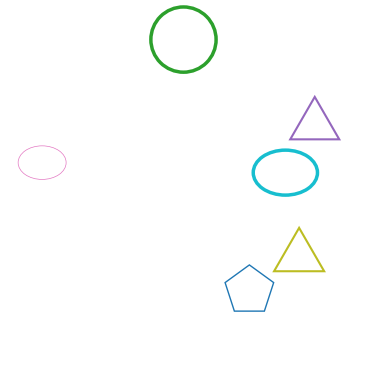[{"shape": "pentagon", "thickness": 1, "radius": 0.33, "center": [0.648, 0.246]}, {"shape": "circle", "thickness": 2.5, "radius": 0.42, "center": [0.477, 0.897]}, {"shape": "triangle", "thickness": 1.5, "radius": 0.37, "center": [0.818, 0.675]}, {"shape": "oval", "thickness": 0.5, "radius": 0.31, "center": [0.109, 0.578]}, {"shape": "triangle", "thickness": 1.5, "radius": 0.38, "center": [0.777, 0.333]}, {"shape": "oval", "thickness": 2.5, "radius": 0.42, "center": [0.741, 0.552]}]